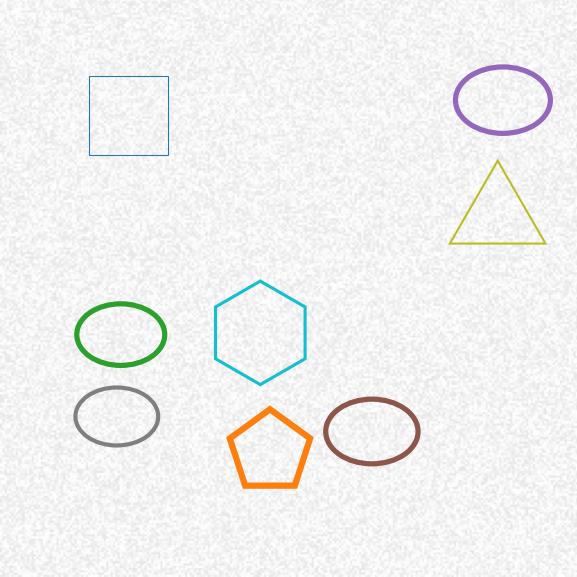[{"shape": "square", "thickness": 0.5, "radius": 0.34, "center": [0.222, 0.799]}, {"shape": "pentagon", "thickness": 3, "radius": 0.37, "center": [0.467, 0.217]}, {"shape": "oval", "thickness": 2.5, "radius": 0.38, "center": [0.209, 0.42]}, {"shape": "oval", "thickness": 2.5, "radius": 0.41, "center": [0.871, 0.826]}, {"shape": "oval", "thickness": 2.5, "radius": 0.4, "center": [0.644, 0.252]}, {"shape": "oval", "thickness": 2, "radius": 0.36, "center": [0.202, 0.278]}, {"shape": "triangle", "thickness": 1, "radius": 0.48, "center": [0.862, 0.625]}, {"shape": "hexagon", "thickness": 1.5, "radius": 0.45, "center": [0.451, 0.423]}]